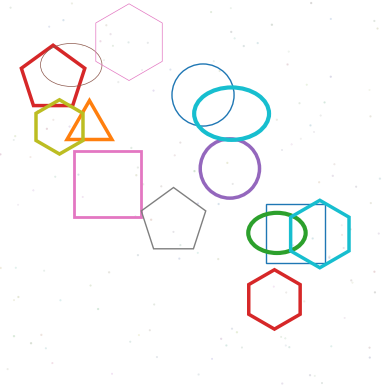[{"shape": "square", "thickness": 1, "radius": 0.38, "center": [0.769, 0.393]}, {"shape": "circle", "thickness": 1, "radius": 0.4, "center": [0.527, 0.753]}, {"shape": "triangle", "thickness": 2.5, "radius": 0.34, "center": [0.232, 0.671]}, {"shape": "oval", "thickness": 3, "radius": 0.37, "center": [0.719, 0.395]}, {"shape": "hexagon", "thickness": 2.5, "radius": 0.39, "center": [0.713, 0.222]}, {"shape": "pentagon", "thickness": 2.5, "radius": 0.43, "center": [0.138, 0.796]}, {"shape": "circle", "thickness": 2.5, "radius": 0.38, "center": [0.597, 0.562]}, {"shape": "oval", "thickness": 0.5, "radius": 0.4, "center": [0.185, 0.831]}, {"shape": "hexagon", "thickness": 0.5, "radius": 0.5, "center": [0.335, 0.891]}, {"shape": "square", "thickness": 2, "radius": 0.43, "center": [0.279, 0.522]}, {"shape": "pentagon", "thickness": 1, "radius": 0.44, "center": [0.451, 0.425]}, {"shape": "hexagon", "thickness": 2.5, "radius": 0.35, "center": [0.155, 0.67]}, {"shape": "hexagon", "thickness": 2.5, "radius": 0.44, "center": [0.831, 0.392]}, {"shape": "oval", "thickness": 3, "radius": 0.49, "center": [0.602, 0.705]}]